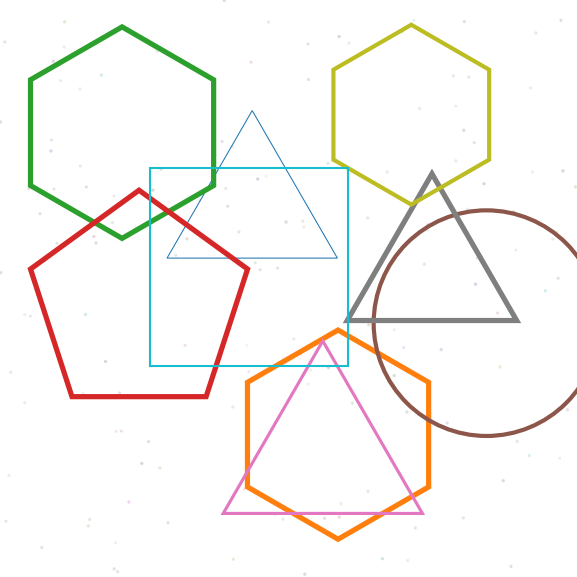[{"shape": "triangle", "thickness": 0.5, "radius": 0.85, "center": [0.437, 0.637]}, {"shape": "hexagon", "thickness": 2.5, "radius": 0.91, "center": [0.585, 0.247]}, {"shape": "hexagon", "thickness": 2.5, "radius": 0.92, "center": [0.211, 0.769]}, {"shape": "pentagon", "thickness": 2.5, "radius": 0.99, "center": [0.241, 0.472]}, {"shape": "circle", "thickness": 2, "radius": 0.98, "center": [0.842, 0.44]}, {"shape": "triangle", "thickness": 1.5, "radius": 1.0, "center": [0.559, 0.21]}, {"shape": "triangle", "thickness": 2.5, "radius": 0.85, "center": [0.748, 0.529]}, {"shape": "hexagon", "thickness": 2, "radius": 0.78, "center": [0.712, 0.801]}, {"shape": "square", "thickness": 1, "radius": 0.86, "center": [0.431, 0.536]}]